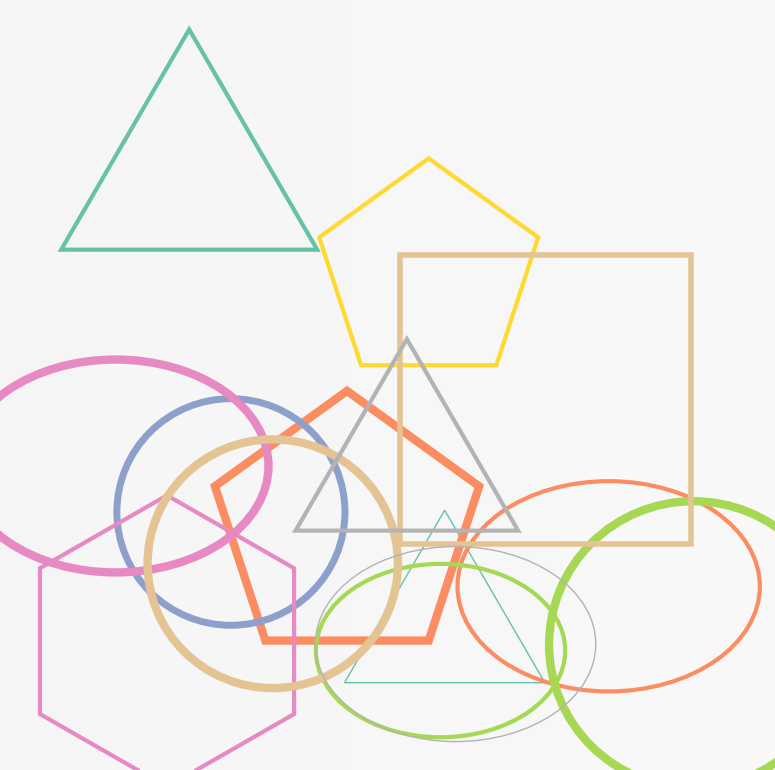[{"shape": "triangle", "thickness": 0.5, "radius": 0.75, "center": [0.574, 0.188]}, {"shape": "triangle", "thickness": 1.5, "radius": 0.95, "center": [0.244, 0.771]}, {"shape": "oval", "thickness": 1.5, "radius": 0.98, "center": [0.785, 0.239]}, {"shape": "pentagon", "thickness": 3, "radius": 0.9, "center": [0.448, 0.313]}, {"shape": "circle", "thickness": 2.5, "radius": 0.74, "center": [0.298, 0.335]}, {"shape": "oval", "thickness": 3, "radius": 0.99, "center": [0.149, 0.395]}, {"shape": "hexagon", "thickness": 1.5, "radius": 0.95, "center": [0.216, 0.167]}, {"shape": "circle", "thickness": 3, "radius": 0.93, "center": [0.895, 0.163]}, {"shape": "oval", "thickness": 1.5, "radius": 0.8, "center": [0.568, 0.155]}, {"shape": "pentagon", "thickness": 1.5, "radius": 0.74, "center": [0.553, 0.646]}, {"shape": "circle", "thickness": 3, "radius": 0.81, "center": [0.352, 0.268]}, {"shape": "square", "thickness": 2, "radius": 0.94, "center": [0.704, 0.481]}, {"shape": "oval", "thickness": 0.5, "radius": 0.9, "center": [0.588, 0.164]}, {"shape": "triangle", "thickness": 1.5, "radius": 0.83, "center": [0.525, 0.394]}]